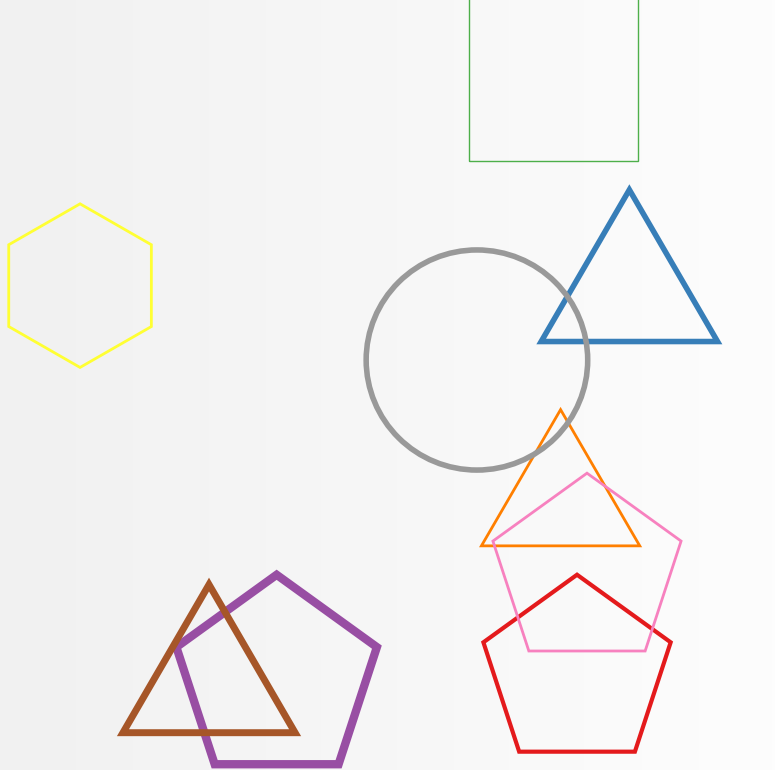[{"shape": "pentagon", "thickness": 1.5, "radius": 0.64, "center": [0.745, 0.127]}, {"shape": "triangle", "thickness": 2, "radius": 0.66, "center": [0.812, 0.622]}, {"shape": "square", "thickness": 0.5, "radius": 0.55, "center": [0.714, 0.9]}, {"shape": "pentagon", "thickness": 3, "radius": 0.68, "center": [0.357, 0.118]}, {"shape": "triangle", "thickness": 1, "radius": 0.59, "center": [0.723, 0.35]}, {"shape": "hexagon", "thickness": 1, "radius": 0.53, "center": [0.103, 0.629]}, {"shape": "triangle", "thickness": 2.5, "radius": 0.64, "center": [0.27, 0.113]}, {"shape": "pentagon", "thickness": 1, "radius": 0.64, "center": [0.757, 0.258]}, {"shape": "circle", "thickness": 2, "radius": 0.71, "center": [0.615, 0.532]}]